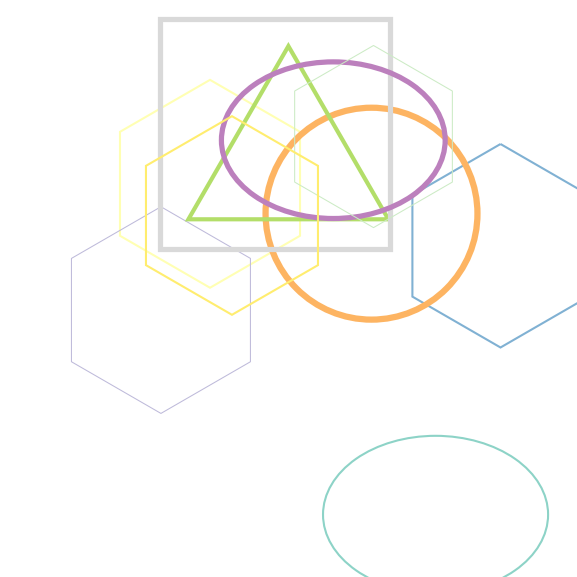[{"shape": "oval", "thickness": 1, "radius": 0.97, "center": [0.754, 0.108]}, {"shape": "hexagon", "thickness": 1, "radius": 0.9, "center": [0.364, 0.681]}, {"shape": "hexagon", "thickness": 0.5, "radius": 0.89, "center": [0.279, 0.462]}, {"shape": "hexagon", "thickness": 1, "radius": 0.88, "center": [0.867, 0.574]}, {"shape": "circle", "thickness": 3, "radius": 0.92, "center": [0.643, 0.629]}, {"shape": "triangle", "thickness": 2, "radius": 1.0, "center": [0.499, 0.719]}, {"shape": "square", "thickness": 2.5, "radius": 1.0, "center": [0.476, 0.767]}, {"shape": "oval", "thickness": 2.5, "radius": 0.97, "center": [0.577, 0.756]}, {"shape": "hexagon", "thickness": 0.5, "radius": 0.79, "center": [0.647, 0.763]}, {"shape": "hexagon", "thickness": 1, "radius": 0.86, "center": [0.402, 0.626]}]